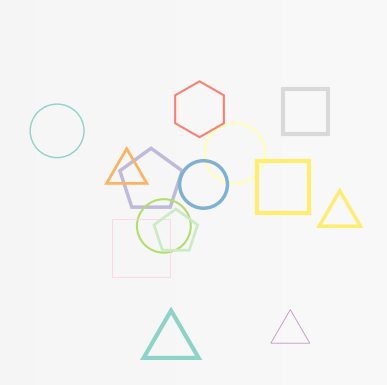[{"shape": "triangle", "thickness": 3, "radius": 0.41, "center": [0.442, 0.111]}, {"shape": "circle", "thickness": 1, "radius": 0.35, "center": [0.147, 0.66]}, {"shape": "circle", "thickness": 1.5, "radius": 0.39, "center": [0.606, 0.602]}, {"shape": "pentagon", "thickness": 2.5, "radius": 0.42, "center": [0.39, 0.53]}, {"shape": "hexagon", "thickness": 1.5, "radius": 0.36, "center": [0.515, 0.716]}, {"shape": "circle", "thickness": 2.5, "radius": 0.31, "center": [0.525, 0.521]}, {"shape": "triangle", "thickness": 2, "radius": 0.3, "center": [0.327, 0.554]}, {"shape": "circle", "thickness": 1.5, "radius": 0.35, "center": [0.423, 0.413]}, {"shape": "square", "thickness": 0.5, "radius": 0.38, "center": [0.364, 0.357]}, {"shape": "square", "thickness": 3, "radius": 0.29, "center": [0.788, 0.71]}, {"shape": "triangle", "thickness": 0.5, "radius": 0.29, "center": [0.749, 0.138]}, {"shape": "pentagon", "thickness": 2, "radius": 0.3, "center": [0.454, 0.398]}, {"shape": "triangle", "thickness": 2.5, "radius": 0.31, "center": [0.877, 0.443]}, {"shape": "square", "thickness": 3, "radius": 0.33, "center": [0.731, 0.515]}]